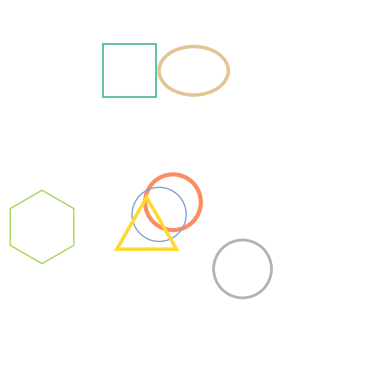[{"shape": "square", "thickness": 1.5, "radius": 0.34, "center": [0.335, 0.818]}, {"shape": "circle", "thickness": 3, "radius": 0.36, "center": [0.449, 0.475]}, {"shape": "circle", "thickness": 1, "radius": 0.35, "center": [0.413, 0.443]}, {"shape": "hexagon", "thickness": 1, "radius": 0.48, "center": [0.109, 0.411]}, {"shape": "triangle", "thickness": 2.5, "radius": 0.45, "center": [0.381, 0.398]}, {"shape": "oval", "thickness": 2.5, "radius": 0.45, "center": [0.503, 0.816]}, {"shape": "circle", "thickness": 2, "radius": 0.38, "center": [0.63, 0.301]}]